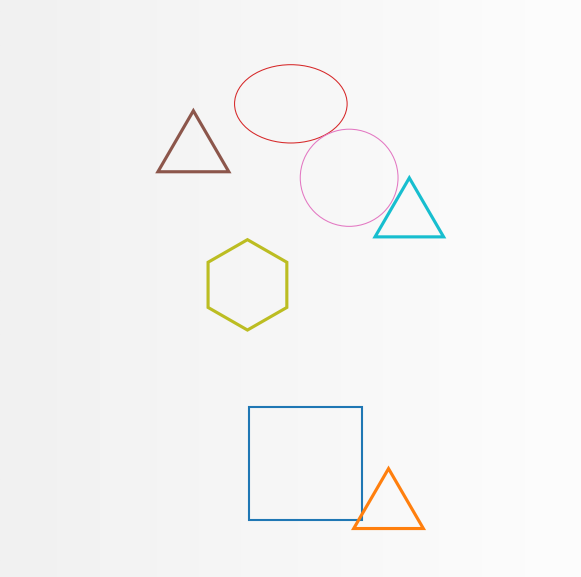[{"shape": "square", "thickness": 1, "radius": 0.49, "center": [0.526, 0.197]}, {"shape": "triangle", "thickness": 1.5, "radius": 0.35, "center": [0.668, 0.119]}, {"shape": "oval", "thickness": 0.5, "radius": 0.48, "center": [0.5, 0.819]}, {"shape": "triangle", "thickness": 1.5, "radius": 0.35, "center": [0.333, 0.737]}, {"shape": "circle", "thickness": 0.5, "radius": 0.42, "center": [0.601, 0.691]}, {"shape": "hexagon", "thickness": 1.5, "radius": 0.39, "center": [0.426, 0.506]}, {"shape": "triangle", "thickness": 1.5, "radius": 0.34, "center": [0.704, 0.623]}]